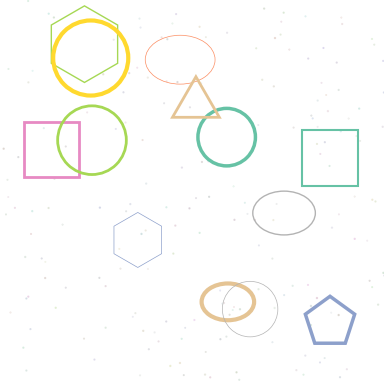[{"shape": "square", "thickness": 1.5, "radius": 0.37, "center": [0.858, 0.589]}, {"shape": "circle", "thickness": 2.5, "radius": 0.37, "center": [0.589, 0.644]}, {"shape": "oval", "thickness": 0.5, "radius": 0.45, "center": [0.468, 0.845]}, {"shape": "pentagon", "thickness": 2.5, "radius": 0.34, "center": [0.857, 0.163]}, {"shape": "hexagon", "thickness": 0.5, "radius": 0.36, "center": [0.358, 0.377]}, {"shape": "square", "thickness": 2, "radius": 0.35, "center": [0.133, 0.611]}, {"shape": "circle", "thickness": 2, "radius": 0.45, "center": [0.239, 0.636]}, {"shape": "hexagon", "thickness": 1, "radius": 0.5, "center": [0.219, 0.885]}, {"shape": "circle", "thickness": 3, "radius": 0.49, "center": [0.236, 0.849]}, {"shape": "oval", "thickness": 3, "radius": 0.34, "center": [0.592, 0.216]}, {"shape": "triangle", "thickness": 2, "radius": 0.35, "center": [0.509, 0.73]}, {"shape": "circle", "thickness": 0.5, "radius": 0.36, "center": [0.65, 0.197]}, {"shape": "oval", "thickness": 1, "radius": 0.41, "center": [0.738, 0.447]}]